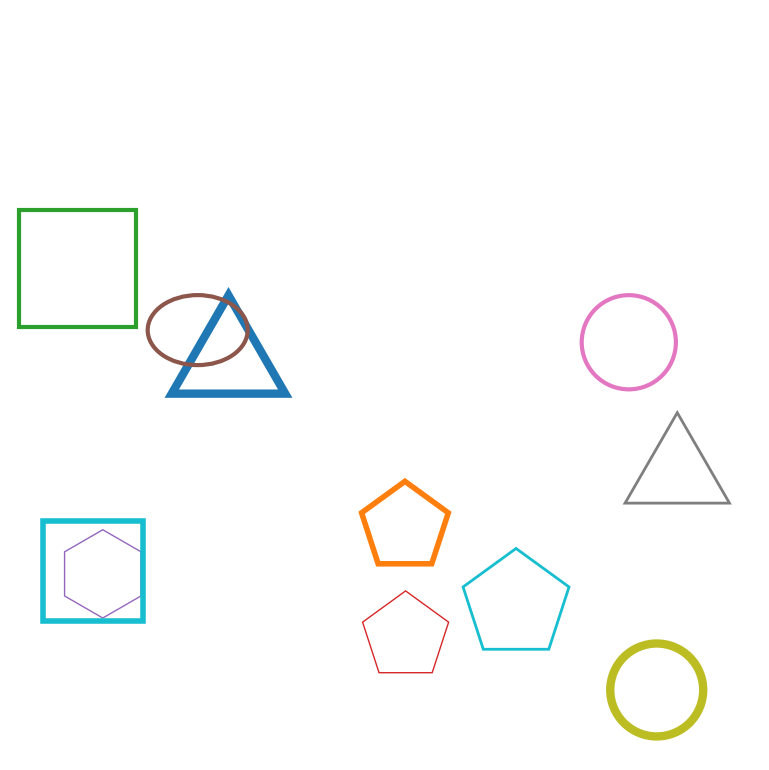[{"shape": "triangle", "thickness": 3, "radius": 0.43, "center": [0.297, 0.531]}, {"shape": "pentagon", "thickness": 2, "radius": 0.3, "center": [0.526, 0.316]}, {"shape": "square", "thickness": 1.5, "radius": 0.38, "center": [0.1, 0.651]}, {"shape": "pentagon", "thickness": 0.5, "radius": 0.29, "center": [0.527, 0.174]}, {"shape": "hexagon", "thickness": 0.5, "radius": 0.29, "center": [0.134, 0.255]}, {"shape": "oval", "thickness": 1.5, "radius": 0.32, "center": [0.257, 0.571]}, {"shape": "circle", "thickness": 1.5, "radius": 0.31, "center": [0.817, 0.556]}, {"shape": "triangle", "thickness": 1, "radius": 0.39, "center": [0.88, 0.386]}, {"shape": "circle", "thickness": 3, "radius": 0.3, "center": [0.853, 0.104]}, {"shape": "square", "thickness": 2, "radius": 0.32, "center": [0.121, 0.258]}, {"shape": "pentagon", "thickness": 1, "radius": 0.36, "center": [0.67, 0.215]}]